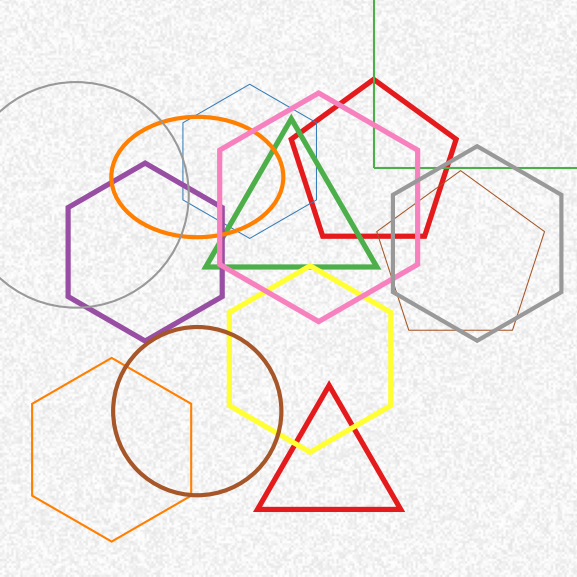[{"shape": "pentagon", "thickness": 2.5, "radius": 0.75, "center": [0.647, 0.712]}, {"shape": "triangle", "thickness": 2.5, "radius": 0.72, "center": [0.57, 0.189]}, {"shape": "hexagon", "thickness": 0.5, "radius": 0.67, "center": [0.432, 0.72]}, {"shape": "triangle", "thickness": 2.5, "radius": 0.86, "center": [0.504, 0.622]}, {"shape": "square", "thickness": 1, "radius": 0.9, "center": [0.829, 0.888]}, {"shape": "hexagon", "thickness": 2.5, "radius": 0.77, "center": [0.251, 0.563]}, {"shape": "oval", "thickness": 2, "radius": 0.74, "center": [0.342, 0.693]}, {"shape": "hexagon", "thickness": 1, "radius": 0.8, "center": [0.193, 0.22]}, {"shape": "hexagon", "thickness": 2.5, "radius": 0.81, "center": [0.537, 0.378]}, {"shape": "circle", "thickness": 2, "radius": 0.73, "center": [0.342, 0.287]}, {"shape": "pentagon", "thickness": 0.5, "radius": 0.76, "center": [0.798, 0.551]}, {"shape": "hexagon", "thickness": 2.5, "radius": 0.99, "center": [0.552, 0.64]}, {"shape": "circle", "thickness": 1, "radius": 0.98, "center": [0.132, 0.662]}, {"shape": "hexagon", "thickness": 2, "radius": 0.84, "center": [0.826, 0.578]}]